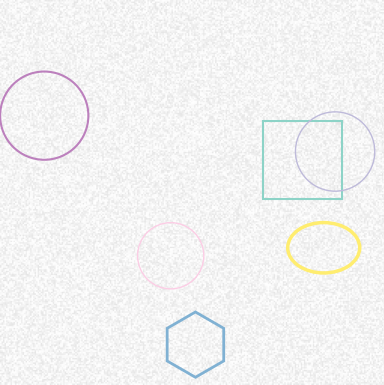[{"shape": "square", "thickness": 1.5, "radius": 0.51, "center": [0.785, 0.585]}, {"shape": "circle", "thickness": 1, "radius": 0.52, "center": [0.87, 0.606]}, {"shape": "hexagon", "thickness": 2, "radius": 0.42, "center": [0.508, 0.105]}, {"shape": "circle", "thickness": 1, "radius": 0.43, "center": [0.443, 0.336]}, {"shape": "circle", "thickness": 1.5, "radius": 0.57, "center": [0.115, 0.7]}, {"shape": "oval", "thickness": 2.5, "radius": 0.47, "center": [0.841, 0.356]}]